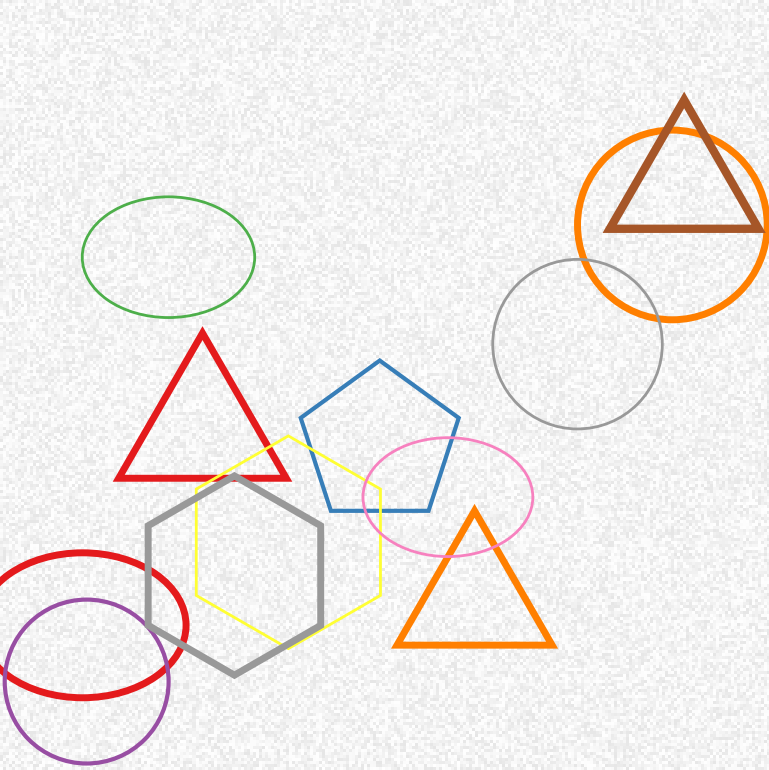[{"shape": "triangle", "thickness": 2.5, "radius": 0.63, "center": [0.263, 0.442]}, {"shape": "oval", "thickness": 2.5, "radius": 0.67, "center": [0.107, 0.188]}, {"shape": "pentagon", "thickness": 1.5, "radius": 0.54, "center": [0.493, 0.424]}, {"shape": "oval", "thickness": 1, "radius": 0.56, "center": [0.219, 0.666]}, {"shape": "circle", "thickness": 1.5, "radius": 0.53, "center": [0.113, 0.115]}, {"shape": "triangle", "thickness": 2.5, "radius": 0.58, "center": [0.616, 0.22]}, {"shape": "circle", "thickness": 2.5, "radius": 0.62, "center": [0.873, 0.708]}, {"shape": "hexagon", "thickness": 1, "radius": 0.69, "center": [0.375, 0.296]}, {"shape": "triangle", "thickness": 3, "radius": 0.56, "center": [0.889, 0.759]}, {"shape": "oval", "thickness": 1, "radius": 0.55, "center": [0.582, 0.354]}, {"shape": "hexagon", "thickness": 2.5, "radius": 0.65, "center": [0.304, 0.253]}, {"shape": "circle", "thickness": 1, "radius": 0.55, "center": [0.75, 0.553]}]